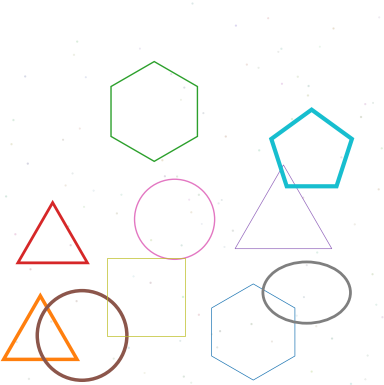[{"shape": "hexagon", "thickness": 0.5, "radius": 0.62, "center": [0.658, 0.138]}, {"shape": "triangle", "thickness": 2.5, "radius": 0.55, "center": [0.105, 0.122]}, {"shape": "hexagon", "thickness": 1, "radius": 0.65, "center": [0.401, 0.71]}, {"shape": "triangle", "thickness": 2, "radius": 0.52, "center": [0.137, 0.369]}, {"shape": "triangle", "thickness": 0.5, "radius": 0.73, "center": [0.736, 0.427]}, {"shape": "circle", "thickness": 2.5, "radius": 0.58, "center": [0.213, 0.129]}, {"shape": "circle", "thickness": 1, "radius": 0.52, "center": [0.453, 0.43]}, {"shape": "oval", "thickness": 2, "radius": 0.57, "center": [0.797, 0.24]}, {"shape": "square", "thickness": 0.5, "radius": 0.51, "center": [0.379, 0.229]}, {"shape": "pentagon", "thickness": 3, "radius": 0.55, "center": [0.809, 0.605]}]